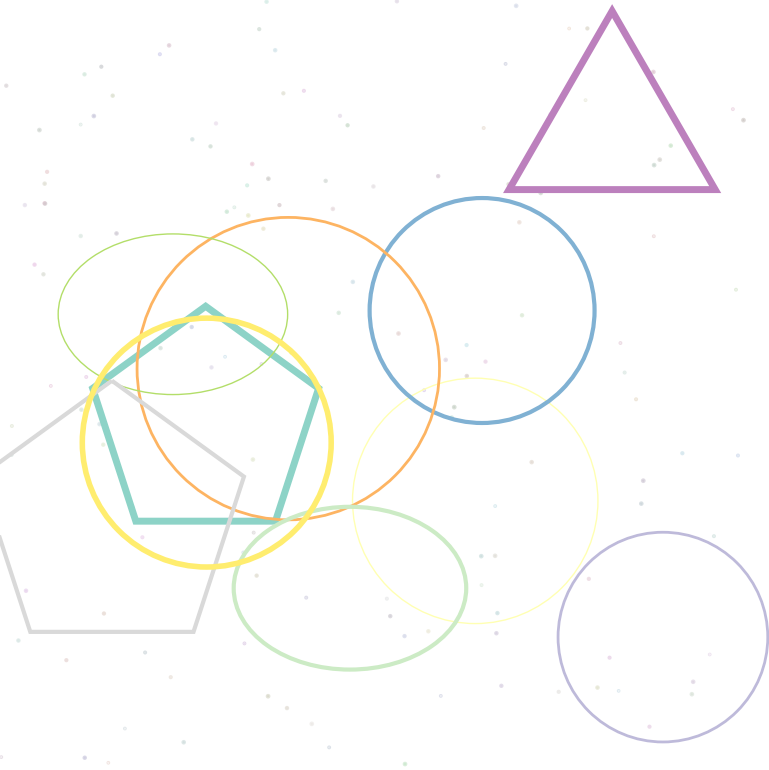[{"shape": "pentagon", "thickness": 2.5, "radius": 0.77, "center": [0.267, 0.448]}, {"shape": "circle", "thickness": 0.5, "radius": 0.8, "center": [0.617, 0.35]}, {"shape": "circle", "thickness": 1, "radius": 0.68, "center": [0.861, 0.173]}, {"shape": "circle", "thickness": 1.5, "radius": 0.73, "center": [0.626, 0.597]}, {"shape": "circle", "thickness": 1, "radius": 0.98, "center": [0.374, 0.521]}, {"shape": "oval", "thickness": 0.5, "radius": 0.75, "center": [0.225, 0.592]}, {"shape": "pentagon", "thickness": 1.5, "radius": 0.9, "center": [0.145, 0.325]}, {"shape": "triangle", "thickness": 2.5, "radius": 0.77, "center": [0.795, 0.831]}, {"shape": "oval", "thickness": 1.5, "radius": 0.75, "center": [0.455, 0.236]}, {"shape": "circle", "thickness": 2, "radius": 0.81, "center": [0.268, 0.425]}]